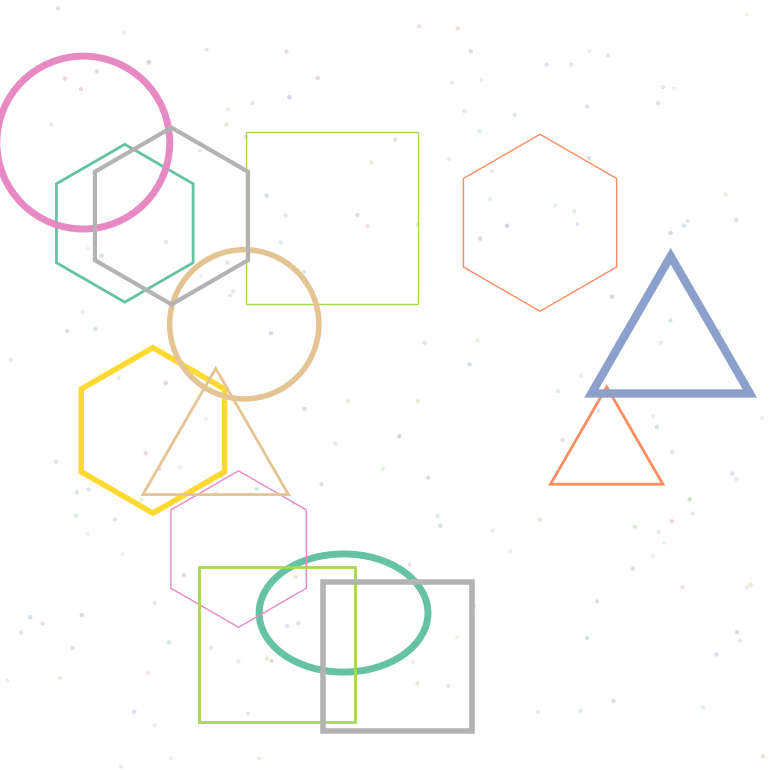[{"shape": "oval", "thickness": 2.5, "radius": 0.55, "center": [0.446, 0.204]}, {"shape": "hexagon", "thickness": 1, "radius": 0.51, "center": [0.162, 0.71]}, {"shape": "hexagon", "thickness": 0.5, "radius": 0.57, "center": [0.701, 0.711]}, {"shape": "triangle", "thickness": 1, "radius": 0.42, "center": [0.788, 0.413]}, {"shape": "triangle", "thickness": 3, "radius": 0.59, "center": [0.871, 0.548]}, {"shape": "hexagon", "thickness": 0.5, "radius": 0.51, "center": [0.31, 0.287]}, {"shape": "circle", "thickness": 2.5, "radius": 0.56, "center": [0.108, 0.815]}, {"shape": "square", "thickness": 0.5, "radius": 0.56, "center": [0.431, 0.717]}, {"shape": "square", "thickness": 1, "radius": 0.5, "center": [0.36, 0.163]}, {"shape": "hexagon", "thickness": 2, "radius": 0.54, "center": [0.199, 0.441]}, {"shape": "triangle", "thickness": 1, "radius": 0.55, "center": [0.28, 0.412]}, {"shape": "circle", "thickness": 2, "radius": 0.48, "center": [0.317, 0.579]}, {"shape": "square", "thickness": 2, "radius": 0.48, "center": [0.516, 0.147]}, {"shape": "hexagon", "thickness": 1.5, "radius": 0.57, "center": [0.223, 0.72]}]